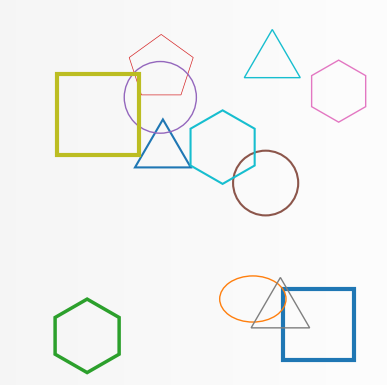[{"shape": "triangle", "thickness": 1.5, "radius": 0.42, "center": [0.42, 0.607]}, {"shape": "square", "thickness": 3, "radius": 0.46, "center": [0.821, 0.157]}, {"shape": "oval", "thickness": 1, "radius": 0.43, "center": [0.653, 0.223]}, {"shape": "hexagon", "thickness": 2.5, "radius": 0.48, "center": [0.225, 0.128]}, {"shape": "pentagon", "thickness": 0.5, "radius": 0.43, "center": [0.416, 0.824]}, {"shape": "circle", "thickness": 1, "radius": 0.47, "center": [0.414, 0.747]}, {"shape": "circle", "thickness": 1.5, "radius": 0.42, "center": [0.686, 0.525]}, {"shape": "hexagon", "thickness": 1, "radius": 0.4, "center": [0.874, 0.763]}, {"shape": "triangle", "thickness": 1, "radius": 0.44, "center": [0.724, 0.192]}, {"shape": "square", "thickness": 3, "radius": 0.53, "center": [0.253, 0.703]}, {"shape": "triangle", "thickness": 1, "radius": 0.42, "center": [0.703, 0.84]}, {"shape": "hexagon", "thickness": 1.5, "radius": 0.48, "center": [0.574, 0.618]}]